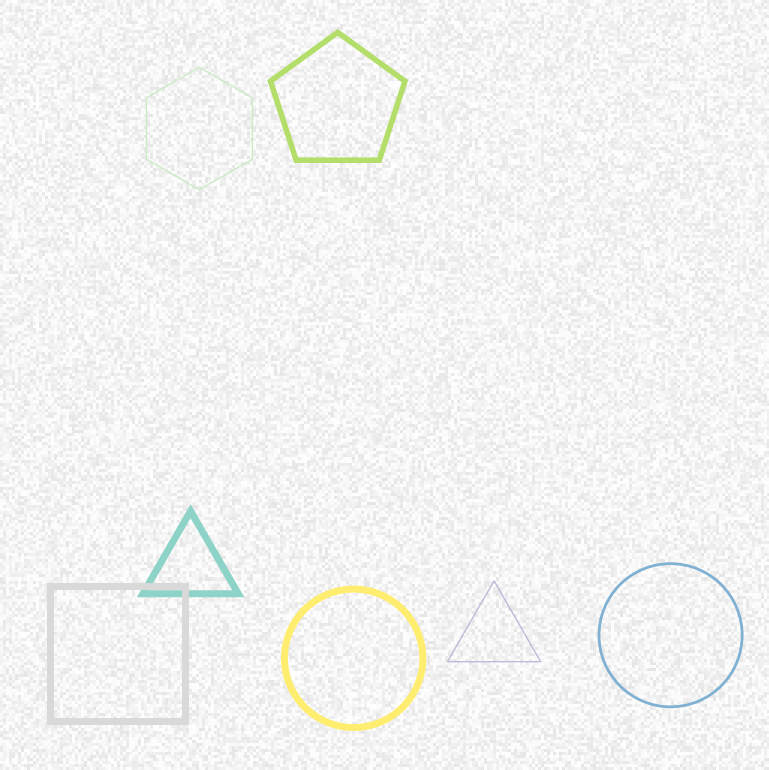[{"shape": "triangle", "thickness": 2.5, "radius": 0.36, "center": [0.248, 0.265]}, {"shape": "triangle", "thickness": 0.5, "radius": 0.35, "center": [0.642, 0.176]}, {"shape": "circle", "thickness": 1, "radius": 0.46, "center": [0.871, 0.175]}, {"shape": "pentagon", "thickness": 2, "radius": 0.46, "center": [0.439, 0.866]}, {"shape": "square", "thickness": 2.5, "radius": 0.44, "center": [0.152, 0.151]}, {"shape": "hexagon", "thickness": 0.5, "radius": 0.4, "center": [0.259, 0.833]}, {"shape": "circle", "thickness": 2.5, "radius": 0.45, "center": [0.459, 0.145]}]